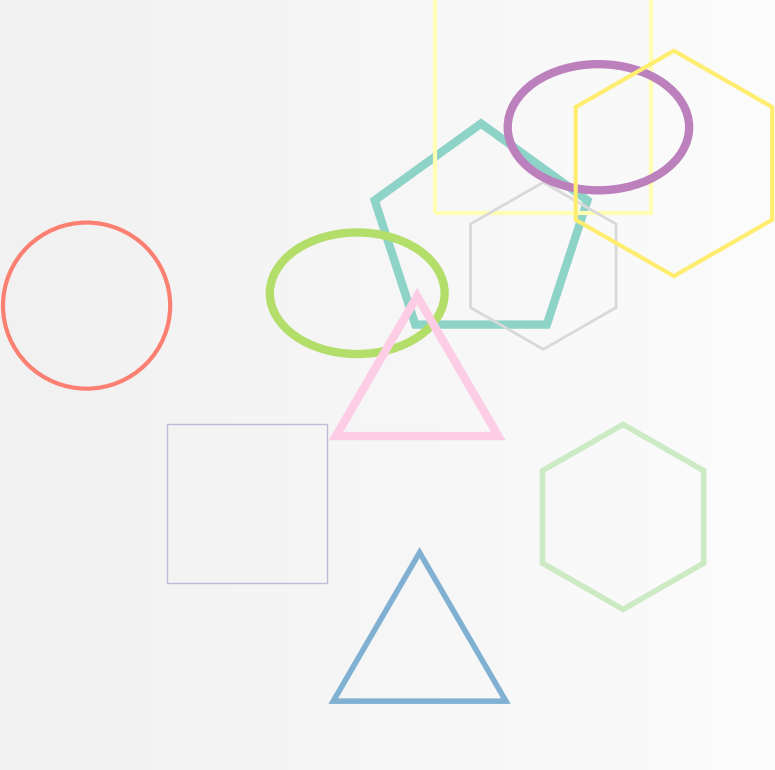[{"shape": "pentagon", "thickness": 3, "radius": 0.72, "center": [0.621, 0.695]}, {"shape": "square", "thickness": 1.5, "radius": 0.7, "center": [0.701, 0.863]}, {"shape": "square", "thickness": 0.5, "radius": 0.51, "center": [0.319, 0.346]}, {"shape": "circle", "thickness": 1.5, "radius": 0.54, "center": [0.112, 0.603]}, {"shape": "triangle", "thickness": 2, "radius": 0.64, "center": [0.541, 0.154]}, {"shape": "oval", "thickness": 3, "radius": 0.56, "center": [0.461, 0.619]}, {"shape": "triangle", "thickness": 3, "radius": 0.6, "center": [0.538, 0.494]}, {"shape": "hexagon", "thickness": 1, "radius": 0.54, "center": [0.701, 0.655]}, {"shape": "oval", "thickness": 3, "radius": 0.59, "center": [0.772, 0.835]}, {"shape": "hexagon", "thickness": 2, "radius": 0.6, "center": [0.804, 0.329]}, {"shape": "hexagon", "thickness": 1.5, "radius": 0.73, "center": [0.87, 0.788]}]